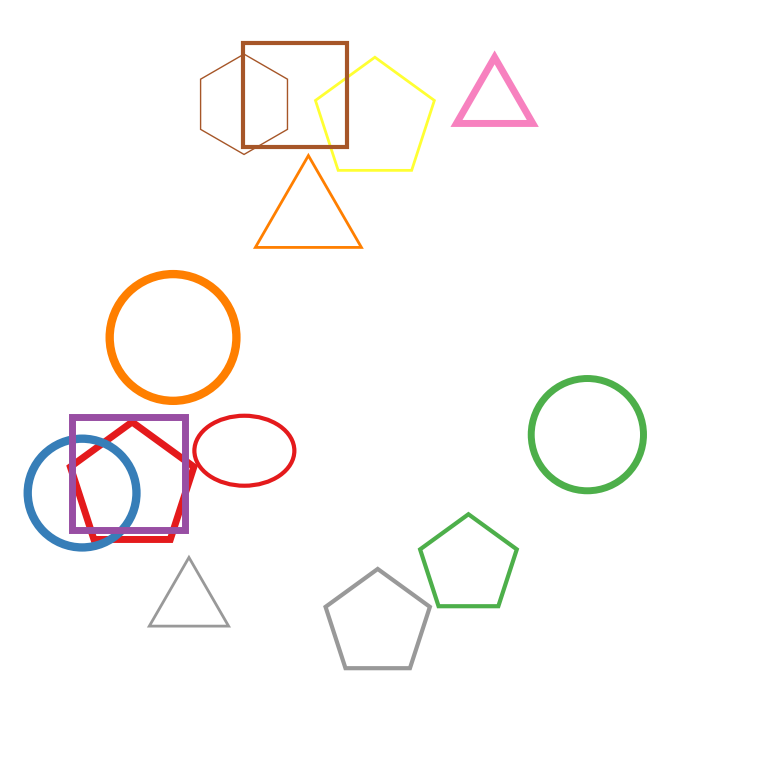[{"shape": "oval", "thickness": 1.5, "radius": 0.32, "center": [0.317, 0.415]}, {"shape": "pentagon", "thickness": 2.5, "radius": 0.42, "center": [0.172, 0.368]}, {"shape": "circle", "thickness": 3, "radius": 0.35, "center": [0.107, 0.36]}, {"shape": "circle", "thickness": 2.5, "radius": 0.36, "center": [0.763, 0.436]}, {"shape": "pentagon", "thickness": 1.5, "radius": 0.33, "center": [0.608, 0.266]}, {"shape": "square", "thickness": 2.5, "radius": 0.37, "center": [0.167, 0.385]}, {"shape": "circle", "thickness": 3, "radius": 0.41, "center": [0.225, 0.562]}, {"shape": "triangle", "thickness": 1, "radius": 0.4, "center": [0.401, 0.718]}, {"shape": "pentagon", "thickness": 1, "radius": 0.41, "center": [0.487, 0.844]}, {"shape": "hexagon", "thickness": 0.5, "radius": 0.33, "center": [0.317, 0.865]}, {"shape": "square", "thickness": 1.5, "radius": 0.34, "center": [0.383, 0.876]}, {"shape": "triangle", "thickness": 2.5, "radius": 0.29, "center": [0.642, 0.868]}, {"shape": "pentagon", "thickness": 1.5, "radius": 0.36, "center": [0.491, 0.19]}, {"shape": "triangle", "thickness": 1, "radius": 0.3, "center": [0.245, 0.217]}]